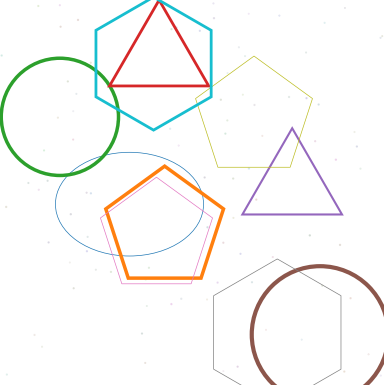[{"shape": "oval", "thickness": 0.5, "radius": 0.96, "center": [0.336, 0.47]}, {"shape": "pentagon", "thickness": 2.5, "radius": 0.8, "center": [0.428, 0.408]}, {"shape": "circle", "thickness": 2.5, "radius": 0.76, "center": [0.156, 0.697]}, {"shape": "triangle", "thickness": 2, "radius": 0.74, "center": [0.413, 0.851]}, {"shape": "triangle", "thickness": 1.5, "radius": 0.75, "center": [0.759, 0.518]}, {"shape": "circle", "thickness": 3, "radius": 0.89, "center": [0.831, 0.131]}, {"shape": "pentagon", "thickness": 0.5, "radius": 0.77, "center": [0.406, 0.387]}, {"shape": "hexagon", "thickness": 0.5, "radius": 0.95, "center": [0.72, 0.137]}, {"shape": "pentagon", "thickness": 0.5, "radius": 0.8, "center": [0.66, 0.695]}, {"shape": "hexagon", "thickness": 2, "radius": 0.86, "center": [0.399, 0.835]}]